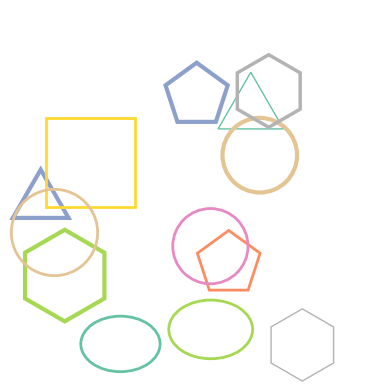[{"shape": "triangle", "thickness": 1, "radius": 0.49, "center": [0.651, 0.714]}, {"shape": "oval", "thickness": 2, "radius": 0.51, "center": [0.313, 0.107]}, {"shape": "pentagon", "thickness": 2, "radius": 0.43, "center": [0.594, 0.316]}, {"shape": "pentagon", "thickness": 3, "radius": 0.42, "center": [0.511, 0.752]}, {"shape": "triangle", "thickness": 3, "radius": 0.42, "center": [0.106, 0.476]}, {"shape": "circle", "thickness": 2, "radius": 0.49, "center": [0.546, 0.361]}, {"shape": "hexagon", "thickness": 3, "radius": 0.59, "center": [0.168, 0.284]}, {"shape": "oval", "thickness": 2, "radius": 0.54, "center": [0.547, 0.144]}, {"shape": "square", "thickness": 2, "radius": 0.57, "center": [0.236, 0.577]}, {"shape": "circle", "thickness": 2, "radius": 0.56, "center": [0.141, 0.396]}, {"shape": "circle", "thickness": 3, "radius": 0.48, "center": [0.675, 0.597]}, {"shape": "hexagon", "thickness": 2.5, "radius": 0.47, "center": [0.698, 0.764]}, {"shape": "hexagon", "thickness": 1, "radius": 0.47, "center": [0.785, 0.104]}]